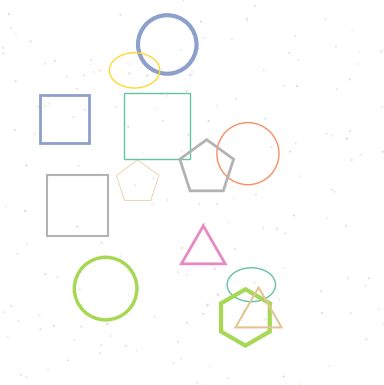[{"shape": "oval", "thickness": 1, "radius": 0.31, "center": [0.653, 0.26]}, {"shape": "square", "thickness": 1, "radius": 0.43, "center": [0.408, 0.673]}, {"shape": "circle", "thickness": 1, "radius": 0.4, "center": [0.644, 0.601]}, {"shape": "circle", "thickness": 3, "radius": 0.38, "center": [0.434, 0.884]}, {"shape": "square", "thickness": 2, "radius": 0.31, "center": [0.167, 0.692]}, {"shape": "triangle", "thickness": 2, "radius": 0.33, "center": [0.528, 0.348]}, {"shape": "circle", "thickness": 2.5, "radius": 0.41, "center": [0.274, 0.25]}, {"shape": "hexagon", "thickness": 3, "radius": 0.37, "center": [0.637, 0.175]}, {"shape": "oval", "thickness": 1, "radius": 0.33, "center": [0.349, 0.817]}, {"shape": "pentagon", "thickness": 0.5, "radius": 0.29, "center": [0.358, 0.526]}, {"shape": "triangle", "thickness": 1.5, "radius": 0.35, "center": [0.672, 0.184]}, {"shape": "square", "thickness": 1.5, "radius": 0.4, "center": [0.201, 0.467]}, {"shape": "pentagon", "thickness": 2, "radius": 0.37, "center": [0.537, 0.564]}]